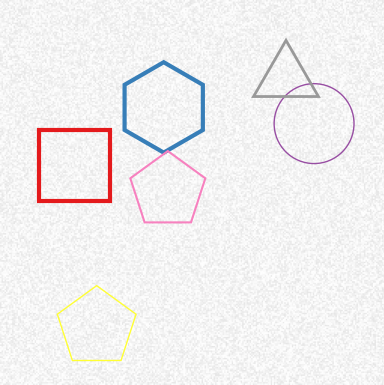[{"shape": "square", "thickness": 3, "radius": 0.46, "center": [0.194, 0.57]}, {"shape": "hexagon", "thickness": 3, "radius": 0.59, "center": [0.425, 0.721]}, {"shape": "circle", "thickness": 1, "radius": 0.52, "center": [0.816, 0.679]}, {"shape": "pentagon", "thickness": 1, "radius": 0.54, "center": [0.251, 0.151]}, {"shape": "pentagon", "thickness": 1.5, "radius": 0.51, "center": [0.436, 0.505]}, {"shape": "triangle", "thickness": 2, "radius": 0.49, "center": [0.743, 0.798]}]